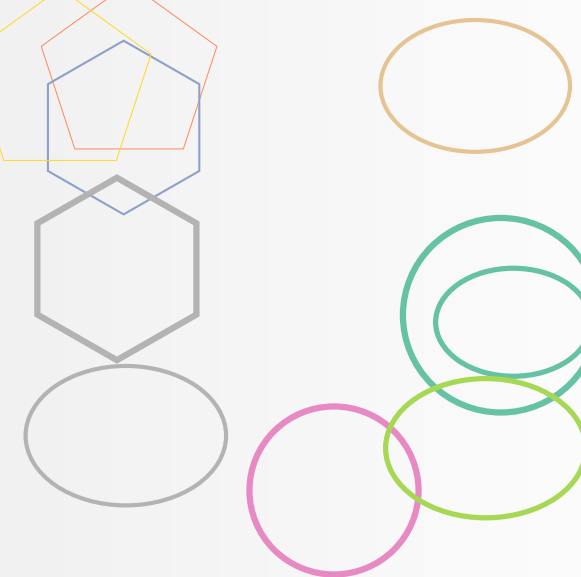[{"shape": "circle", "thickness": 3, "radius": 0.84, "center": [0.862, 0.453]}, {"shape": "oval", "thickness": 2.5, "radius": 0.67, "center": [0.883, 0.441]}, {"shape": "pentagon", "thickness": 0.5, "radius": 0.79, "center": [0.222, 0.87]}, {"shape": "hexagon", "thickness": 1, "radius": 0.75, "center": [0.213, 0.778]}, {"shape": "circle", "thickness": 3, "radius": 0.73, "center": [0.575, 0.15]}, {"shape": "oval", "thickness": 2.5, "radius": 0.86, "center": [0.836, 0.223]}, {"shape": "pentagon", "thickness": 0.5, "radius": 0.82, "center": [0.103, 0.855]}, {"shape": "oval", "thickness": 2, "radius": 0.82, "center": [0.818, 0.85]}, {"shape": "hexagon", "thickness": 3, "radius": 0.79, "center": [0.201, 0.533]}, {"shape": "oval", "thickness": 2, "radius": 0.86, "center": [0.216, 0.245]}]